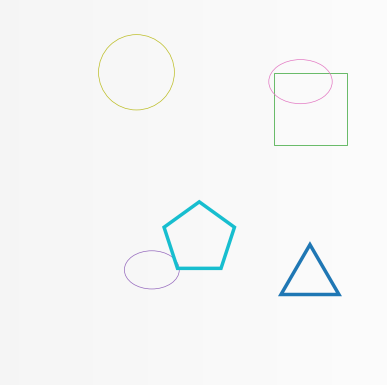[{"shape": "triangle", "thickness": 2.5, "radius": 0.43, "center": [0.8, 0.278]}, {"shape": "square", "thickness": 0.5, "radius": 0.47, "center": [0.801, 0.718]}, {"shape": "oval", "thickness": 0.5, "radius": 0.35, "center": [0.392, 0.299]}, {"shape": "oval", "thickness": 0.5, "radius": 0.41, "center": [0.775, 0.788]}, {"shape": "circle", "thickness": 0.5, "radius": 0.49, "center": [0.352, 0.812]}, {"shape": "pentagon", "thickness": 2.5, "radius": 0.48, "center": [0.514, 0.38]}]